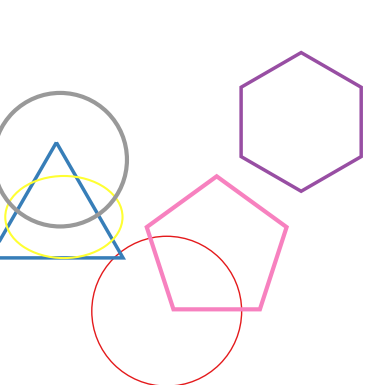[{"shape": "circle", "thickness": 1, "radius": 0.97, "center": [0.433, 0.192]}, {"shape": "triangle", "thickness": 2.5, "radius": 1.0, "center": [0.146, 0.43]}, {"shape": "hexagon", "thickness": 2.5, "radius": 0.9, "center": [0.782, 0.683]}, {"shape": "oval", "thickness": 1.5, "radius": 0.76, "center": [0.166, 0.436]}, {"shape": "pentagon", "thickness": 3, "radius": 0.95, "center": [0.563, 0.351]}, {"shape": "circle", "thickness": 3, "radius": 0.87, "center": [0.156, 0.585]}]